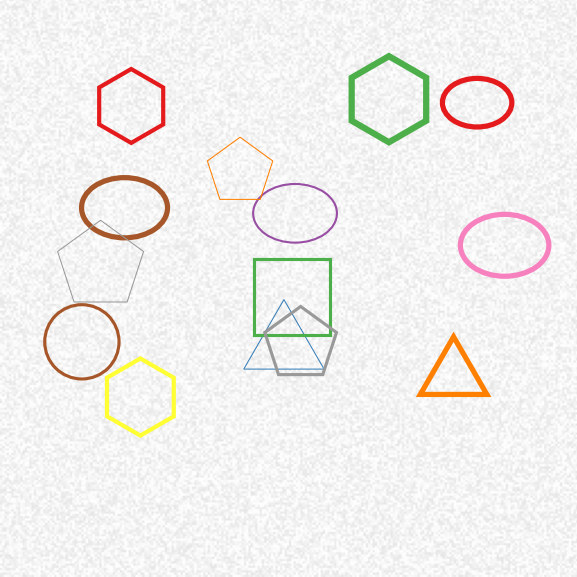[{"shape": "hexagon", "thickness": 2, "radius": 0.32, "center": [0.227, 0.816]}, {"shape": "oval", "thickness": 2.5, "radius": 0.3, "center": [0.826, 0.821]}, {"shape": "triangle", "thickness": 0.5, "radius": 0.4, "center": [0.492, 0.4]}, {"shape": "hexagon", "thickness": 3, "radius": 0.37, "center": [0.673, 0.827]}, {"shape": "square", "thickness": 1.5, "radius": 0.33, "center": [0.505, 0.485]}, {"shape": "oval", "thickness": 1, "radius": 0.36, "center": [0.511, 0.63]}, {"shape": "triangle", "thickness": 2.5, "radius": 0.33, "center": [0.785, 0.349]}, {"shape": "pentagon", "thickness": 0.5, "radius": 0.3, "center": [0.416, 0.702]}, {"shape": "hexagon", "thickness": 2, "radius": 0.33, "center": [0.243, 0.312]}, {"shape": "oval", "thickness": 2.5, "radius": 0.37, "center": [0.216, 0.639]}, {"shape": "circle", "thickness": 1.5, "radius": 0.32, "center": [0.142, 0.407]}, {"shape": "oval", "thickness": 2.5, "radius": 0.38, "center": [0.874, 0.574]}, {"shape": "pentagon", "thickness": 0.5, "radius": 0.39, "center": [0.174, 0.539]}, {"shape": "pentagon", "thickness": 1.5, "radius": 0.33, "center": [0.521, 0.403]}]